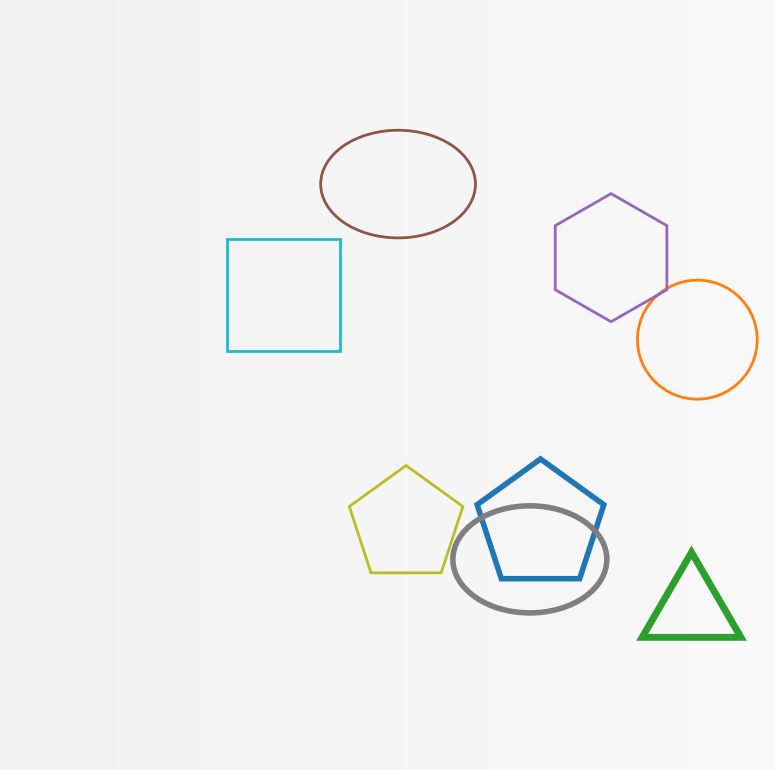[{"shape": "pentagon", "thickness": 2, "radius": 0.43, "center": [0.697, 0.318]}, {"shape": "circle", "thickness": 1, "radius": 0.39, "center": [0.9, 0.559]}, {"shape": "triangle", "thickness": 2.5, "radius": 0.37, "center": [0.892, 0.209]}, {"shape": "hexagon", "thickness": 1, "radius": 0.42, "center": [0.788, 0.665]}, {"shape": "oval", "thickness": 1, "radius": 0.5, "center": [0.514, 0.761]}, {"shape": "oval", "thickness": 2, "radius": 0.5, "center": [0.684, 0.274]}, {"shape": "pentagon", "thickness": 1, "radius": 0.39, "center": [0.524, 0.318]}, {"shape": "square", "thickness": 1, "radius": 0.36, "center": [0.366, 0.617]}]